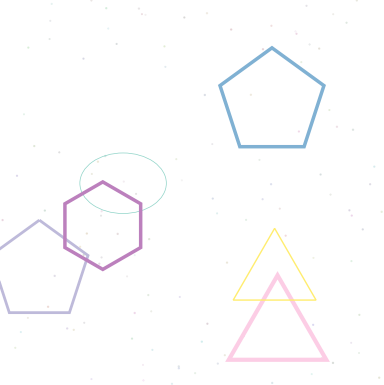[{"shape": "oval", "thickness": 0.5, "radius": 0.56, "center": [0.32, 0.524]}, {"shape": "pentagon", "thickness": 2, "radius": 0.66, "center": [0.102, 0.295]}, {"shape": "pentagon", "thickness": 2.5, "radius": 0.71, "center": [0.706, 0.734]}, {"shape": "triangle", "thickness": 3, "radius": 0.73, "center": [0.721, 0.139]}, {"shape": "hexagon", "thickness": 2.5, "radius": 0.57, "center": [0.267, 0.414]}, {"shape": "triangle", "thickness": 1, "radius": 0.62, "center": [0.713, 0.283]}]